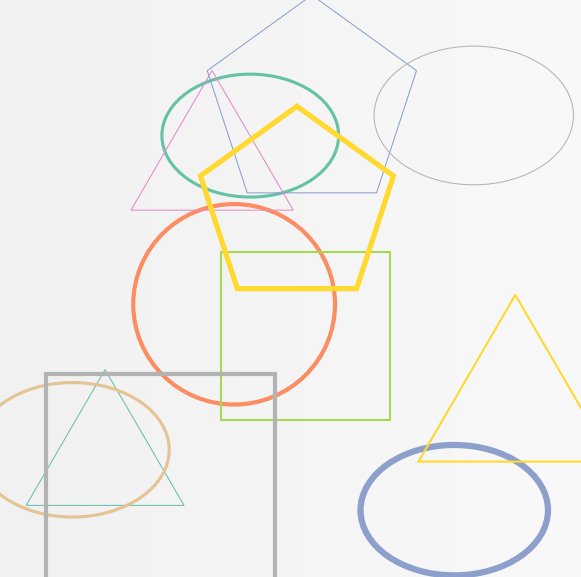[{"shape": "triangle", "thickness": 0.5, "radius": 0.78, "center": [0.181, 0.202]}, {"shape": "oval", "thickness": 1.5, "radius": 0.76, "center": [0.431, 0.764]}, {"shape": "circle", "thickness": 2, "radius": 0.87, "center": [0.403, 0.472]}, {"shape": "pentagon", "thickness": 0.5, "radius": 0.95, "center": [0.537, 0.818]}, {"shape": "oval", "thickness": 3, "radius": 0.81, "center": [0.782, 0.116]}, {"shape": "triangle", "thickness": 0.5, "radius": 0.81, "center": [0.365, 0.716]}, {"shape": "square", "thickness": 1, "radius": 0.73, "center": [0.525, 0.417]}, {"shape": "triangle", "thickness": 1, "radius": 0.96, "center": [0.887, 0.296]}, {"shape": "pentagon", "thickness": 2.5, "radius": 0.87, "center": [0.511, 0.641]}, {"shape": "oval", "thickness": 1.5, "radius": 0.83, "center": [0.125, 0.22]}, {"shape": "oval", "thickness": 0.5, "radius": 0.86, "center": [0.815, 0.799]}, {"shape": "square", "thickness": 2, "radius": 0.99, "center": [0.275, 0.155]}]